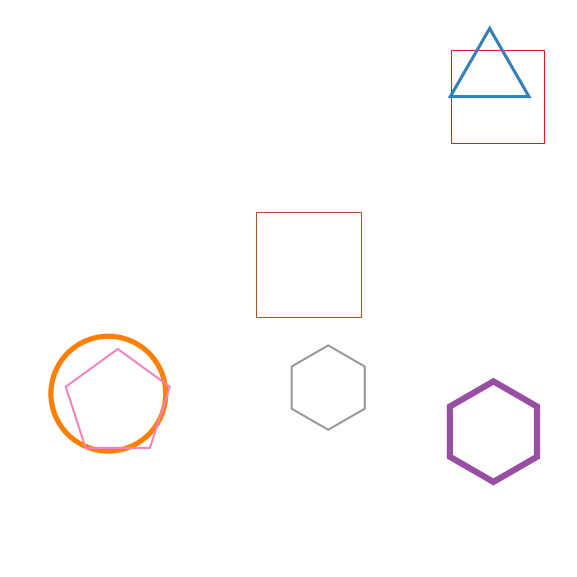[{"shape": "square", "thickness": 0.5, "radius": 0.4, "center": [0.861, 0.832]}, {"shape": "triangle", "thickness": 1.5, "radius": 0.39, "center": [0.848, 0.871]}, {"shape": "hexagon", "thickness": 3, "radius": 0.44, "center": [0.854, 0.252]}, {"shape": "circle", "thickness": 2.5, "radius": 0.5, "center": [0.188, 0.317]}, {"shape": "square", "thickness": 0.5, "radius": 0.45, "center": [0.534, 0.541]}, {"shape": "pentagon", "thickness": 1, "radius": 0.47, "center": [0.204, 0.3]}, {"shape": "hexagon", "thickness": 1, "radius": 0.37, "center": [0.568, 0.328]}]